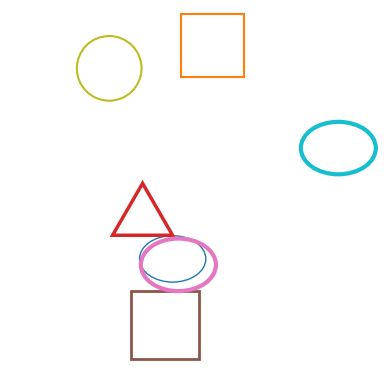[{"shape": "oval", "thickness": 1, "radius": 0.43, "center": [0.448, 0.328]}, {"shape": "square", "thickness": 1.5, "radius": 0.41, "center": [0.552, 0.881]}, {"shape": "triangle", "thickness": 2.5, "radius": 0.45, "center": [0.37, 0.434]}, {"shape": "square", "thickness": 2, "radius": 0.44, "center": [0.429, 0.155]}, {"shape": "oval", "thickness": 3, "radius": 0.49, "center": [0.463, 0.312]}, {"shape": "circle", "thickness": 1.5, "radius": 0.42, "center": [0.284, 0.822]}, {"shape": "oval", "thickness": 3, "radius": 0.49, "center": [0.879, 0.615]}]